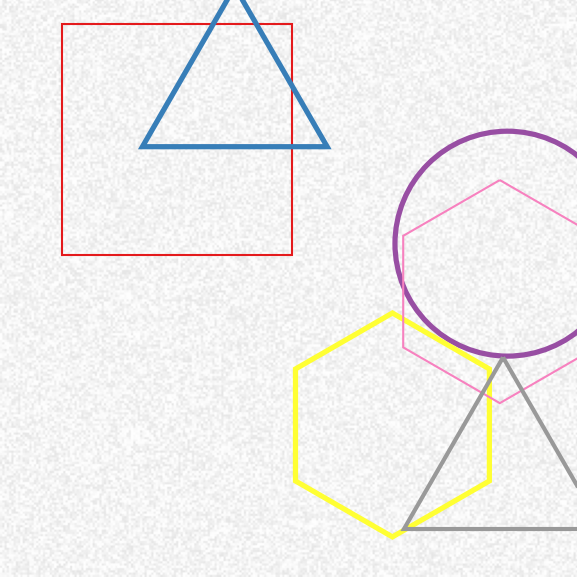[{"shape": "square", "thickness": 1, "radius": 1.0, "center": [0.307, 0.758]}, {"shape": "triangle", "thickness": 2.5, "radius": 0.92, "center": [0.407, 0.837]}, {"shape": "circle", "thickness": 2.5, "radius": 0.97, "center": [0.879, 0.577]}, {"shape": "hexagon", "thickness": 2.5, "radius": 0.97, "center": [0.68, 0.263]}, {"shape": "hexagon", "thickness": 1, "radius": 0.97, "center": [0.865, 0.494]}, {"shape": "triangle", "thickness": 2, "radius": 0.99, "center": [0.871, 0.182]}]